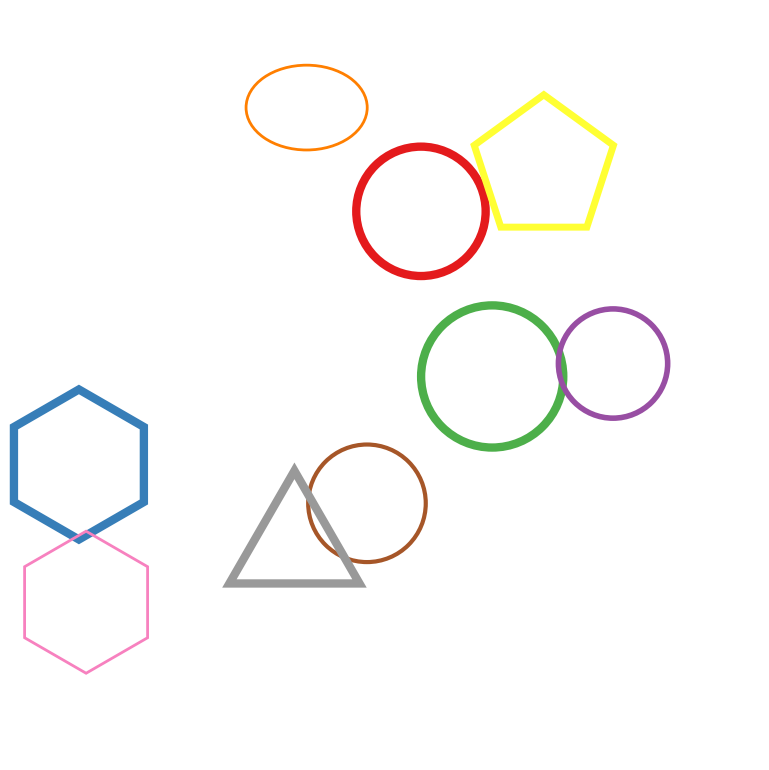[{"shape": "circle", "thickness": 3, "radius": 0.42, "center": [0.547, 0.726]}, {"shape": "hexagon", "thickness": 3, "radius": 0.49, "center": [0.102, 0.397]}, {"shape": "circle", "thickness": 3, "radius": 0.46, "center": [0.639, 0.511]}, {"shape": "circle", "thickness": 2, "radius": 0.35, "center": [0.796, 0.528]}, {"shape": "oval", "thickness": 1, "radius": 0.39, "center": [0.398, 0.86]}, {"shape": "pentagon", "thickness": 2.5, "radius": 0.48, "center": [0.706, 0.782]}, {"shape": "circle", "thickness": 1.5, "radius": 0.38, "center": [0.477, 0.346]}, {"shape": "hexagon", "thickness": 1, "radius": 0.46, "center": [0.112, 0.218]}, {"shape": "triangle", "thickness": 3, "radius": 0.49, "center": [0.382, 0.291]}]